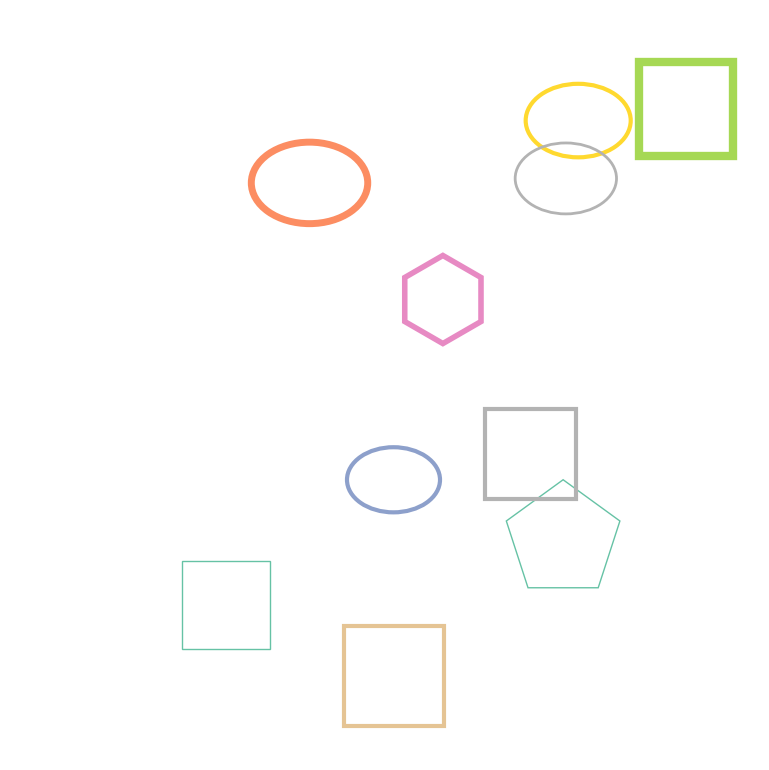[{"shape": "pentagon", "thickness": 0.5, "radius": 0.39, "center": [0.731, 0.299]}, {"shape": "square", "thickness": 0.5, "radius": 0.29, "center": [0.293, 0.214]}, {"shape": "oval", "thickness": 2.5, "radius": 0.38, "center": [0.402, 0.762]}, {"shape": "oval", "thickness": 1.5, "radius": 0.3, "center": [0.511, 0.377]}, {"shape": "hexagon", "thickness": 2, "radius": 0.29, "center": [0.575, 0.611]}, {"shape": "square", "thickness": 3, "radius": 0.3, "center": [0.891, 0.858]}, {"shape": "oval", "thickness": 1.5, "radius": 0.34, "center": [0.751, 0.843]}, {"shape": "square", "thickness": 1.5, "radius": 0.32, "center": [0.511, 0.122]}, {"shape": "oval", "thickness": 1, "radius": 0.33, "center": [0.735, 0.768]}, {"shape": "square", "thickness": 1.5, "radius": 0.29, "center": [0.689, 0.41]}]